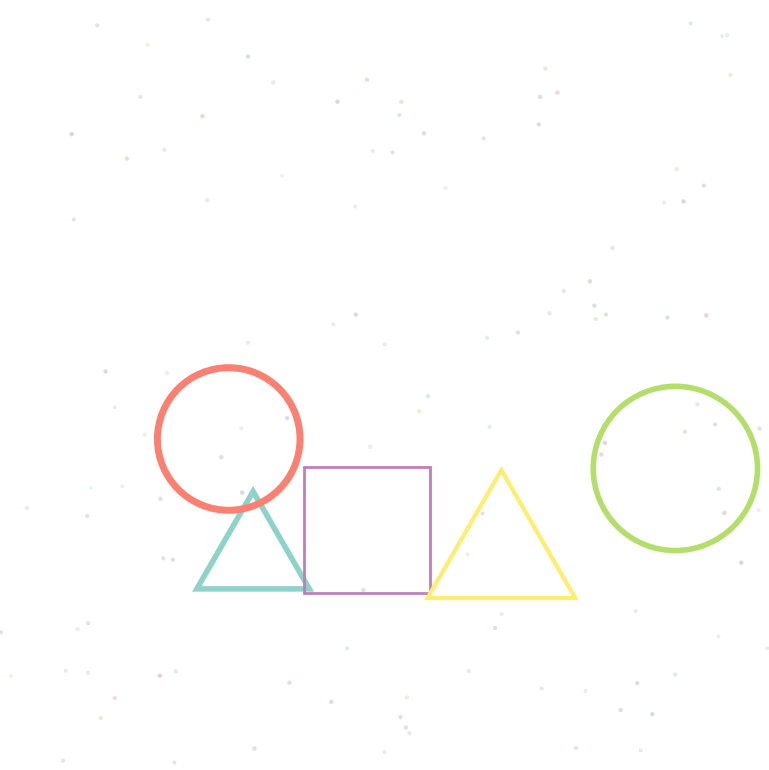[{"shape": "triangle", "thickness": 2, "radius": 0.42, "center": [0.329, 0.277]}, {"shape": "circle", "thickness": 2.5, "radius": 0.46, "center": [0.297, 0.43]}, {"shape": "circle", "thickness": 2, "radius": 0.53, "center": [0.877, 0.392]}, {"shape": "square", "thickness": 1, "radius": 0.41, "center": [0.476, 0.312]}, {"shape": "triangle", "thickness": 1.5, "radius": 0.55, "center": [0.651, 0.279]}]